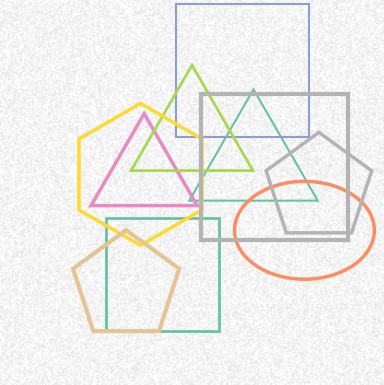[{"shape": "triangle", "thickness": 1.5, "radius": 0.96, "center": [0.659, 0.575]}, {"shape": "square", "thickness": 2, "radius": 0.73, "center": [0.423, 0.288]}, {"shape": "oval", "thickness": 2.5, "radius": 0.91, "center": [0.791, 0.402]}, {"shape": "square", "thickness": 1.5, "radius": 0.86, "center": [0.63, 0.816]}, {"shape": "triangle", "thickness": 2.5, "radius": 0.8, "center": [0.374, 0.546]}, {"shape": "triangle", "thickness": 2, "radius": 0.91, "center": [0.499, 0.648]}, {"shape": "hexagon", "thickness": 2.5, "radius": 0.92, "center": [0.365, 0.547]}, {"shape": "pentagon", "thickness": 3, "radius": 0.73, "center": [0.328, 0.257]}, {"shape": "pentagon", "thickness": 2.5, "radius": 0.72, "center": [0.828, 0.512]}, {"shape": "square", "thickness": 3, "radius": 0.95, "center": [0.712, 0.566]}]